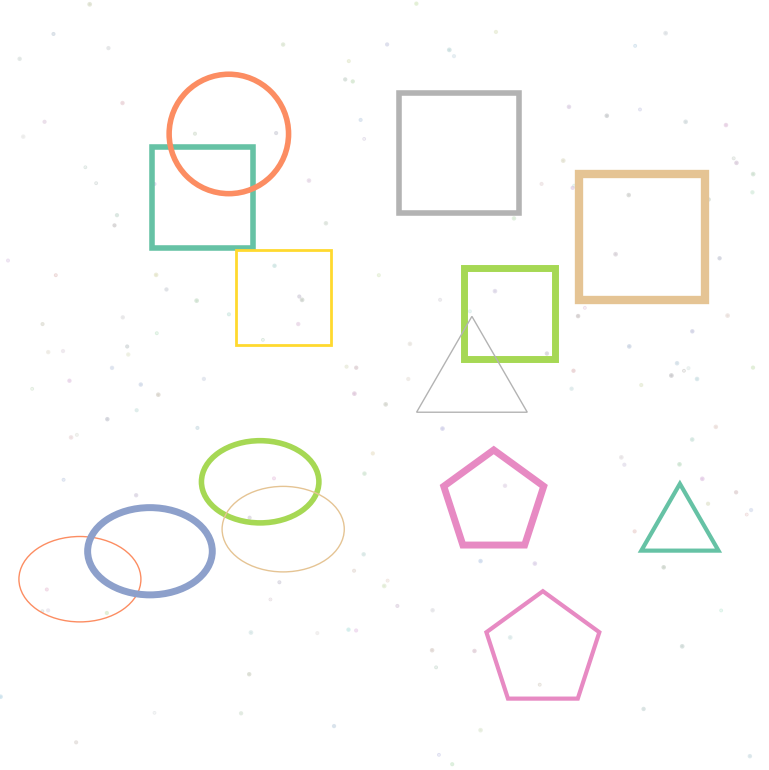[{"shape": "triangle", "thickness": 1.5, "radius": 0.29, "center": [0.883, 0.314]}, {"shape": "square", "thickness": 2, "radius": 0.33, "center": [0.263, 0.744]}, {"shape": "circle", "thickness": 2, "radius": 0.39, "center": [0.297, 0.826]}, {"shape": "oval", "thickness": 0.5, "radius": 0.4, "center": [0.104, 0.248]}, {"shape": "oval", "thickness": 2.5, "radius": 0.4, "center": [0.195, 0.284]}, {"shape": "pentagon", "thickness": 2.5, "radius": 0.34, "center": [0.641, 0.347]}, {"shape": "pentagon", "thickness": 1.5, "radius": 0.39, "center": [0.705, 0.155]}, {"shape": "oval", "thickness": 2, "radius": 0.38, "center": [0.338, 0.374]}, {"shape": "square", "thickness": 2.5, "radius": 0.29, "center": [0.661, 0.593]}, {"shape": "square", "thickness": 1, "radius": 0.31, "center": [0.369, 0.614]}, {"shape": "square", "thickness": 3, "radius": 0.41, "center": [0.834, 0.692]}, {"shape": "oval", "thickness": 0.5, "radius": 0.4, "center": [0.368, 0.313]}, {"shape": "triangle", "thickness": 0.5, "radius": 0.41, "center": [0.613, 0.506]}, {"shape": "square", "thickness": 2, "radius": 0.39, "center": [0.596, 0.802]}]